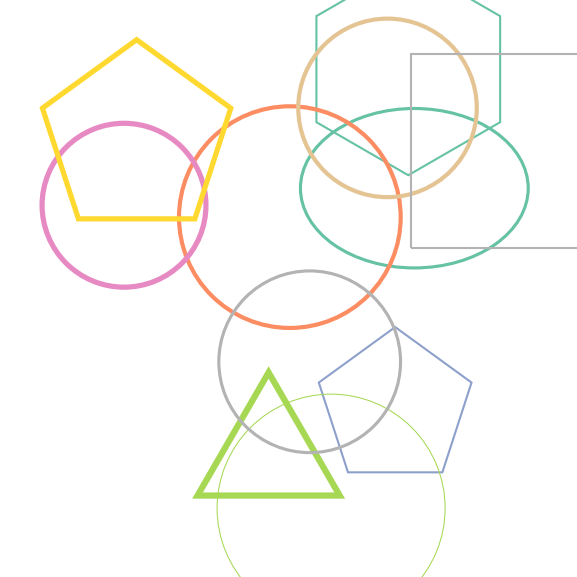[{"shape": "oval", "thickness": 1.5, "radius": 0.99, "center": [0.717, 0.673]}, {"shape": "hexagon", "thickness": 1, "radius": 0.92, "center": [0.707, 0.879]}, {"shape": "circle", "thickness": 2, "radius": 0.96, "center": [0.502, 0.623]}, {"shape": "pentagon", "thickness": 1, "radius": 0.7, "center": [0.684, 0.294]}, {"shape": "circle", "thickness": 2.5, "radius": 0.71, "center": [0.215, 0.644]}, {"shape": "circle", "thickness": 0.5, "radius": 0.99, "center": [0.573, 0.119]}, {"shape": "triangle", "thickness": 3, "radius": 0.71, "center": [0.465, 0.212]}, {"shape": "pentagon", "thickness": 2.5, "radius": 0.86, "center": [0.237, 0.759]}, {"shape": "circle", "thickness": 2, "radius": 0.77, "center": [0.671, 0.812]}, {"shape": "circle", "thickness": 1.5, "radius": 0.79, "center": [0.536, 0.373]}, {"shape": "square", "thickness": 1, "radius": 0.84, "center": [0.88, 0.738]}]